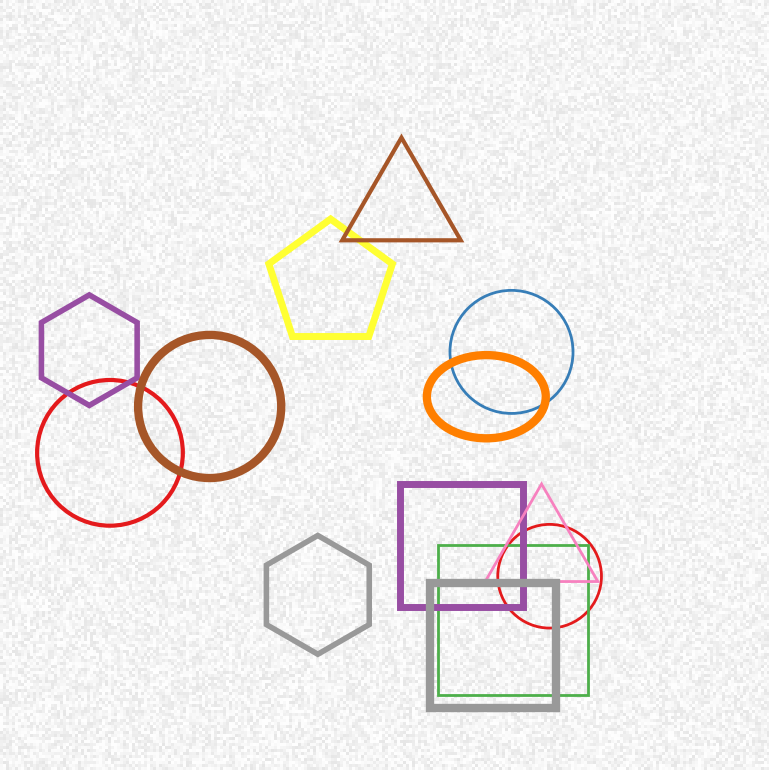[{"shape": "circle", "thickness": 1.5, "radius": 0.47, "center": [0.143, 0.412]}, {"shape": "circle", "thickness": 1, "radius": 0.34, "center": [0.714, 0.252]}, {"shape": "circle", "thickness": 1, "radius": 0.4, "center": [0.664, 0.543]}, {"shape": "square", "thickness": 1, "radius": 0.49, "center": [0.666, 0.195]}, {"shape": "hexagon", "thickness": 2, "radius": 0.36, "center": [0.116, 0.545]}, {"shape": "square", "thickness": 2.5, "radius": 0.4, "center": [0.6, 0.292]}, {"shape": "oval", "thickness": 3, "radius": 0.39, "center": [0.632, 0.485]}, {"shape": "pentagon", "thickness": 2.5, "radius": 0.42, "center": [0.429, 0.631]}, {"shape": "triangle", "thickness": 1.5, "radius": 0.44, "center": [0.521, 0.732]}, {"shape": "circle", "thickness": 3, "radius": 0.46, "center": [0.272, 0.472]}, {"shape": "triangle", "thickness": 1, "radius": 0.42, "center": [0.703, 0.287]}, {"shape": "square", "thickness": 3, "radius": 0.41, "center": [0.641, 0.162]}, {"shape": "hexagon", "thickness": 2, "radius": 0.39, "center": [0.413, 0.227]}]